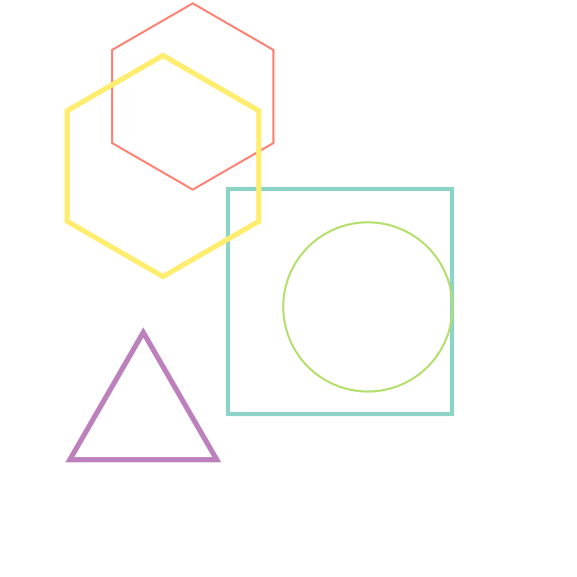[{"shape": "square", "thickness": 2, "radius": 0.97, "center": [0.589, 0.477]}, {"shape": "hexagon", "thickness": 1, "radius": 0.81, "center": [0.334, 0.832]}, {"shape": "circle", "thickness": 1, "radius": 0.73, "center": [0.637, 0.468]}, {"shape": "triangle", "thickness": 2.5, "radius": 0.73, "center": [0.248, 0.277]}, {"shape": "hexagon", "thickness": 2.5, "radius": 0.96, "center": [0.282, 0.712]}]